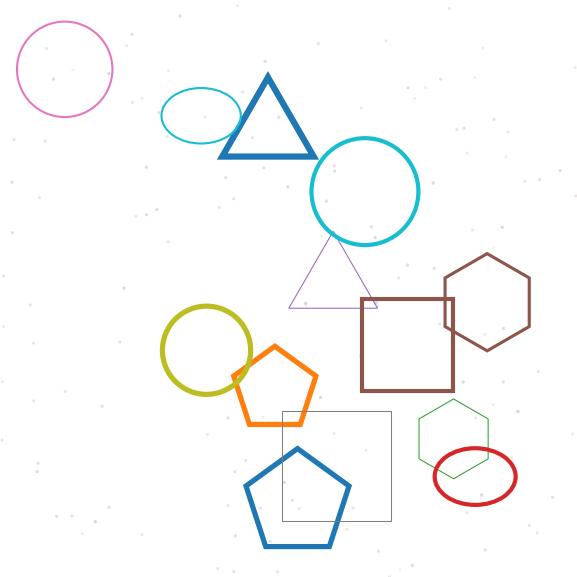[{"shape": "triangle", "thickness": 3, "radius": 0.46, "center": [0.464, 0.774]}, {"shape": "pentagon", "thickness": 2.5, "radius": 0.47, "center": [0.515, 0.129]}, {"shape": "pentagon", "thickness": 2.5, "radius": 0.37, "center": [0.476, 0.325]}, {"shape": "hexagon", "thickness": 0.5, "radius": 0.35, "center": [0.785, 0.239]}, {"shape": "oval", "thickness": 2, "radius": 0.35, "center": [0.823, 0.174]}, {"shape": "triangle", "thickness": 0.5, "radius": 0.44, "center": [0.577, 0.51]}, {"shape": "hexagon", "thickness": 1.5, "radius": 0.42, "center": [0.844, 0.476]}, {"shape": "square", "thickness": 2, "radius": 0.39, "center": [0.705, 0.402]}, {"shape": "circle", "thickness": 1, "radius": 0.41, "center": [0.112, 0.879]}, {"shape": "square", "thickness": 0.5, "radius": 0.47, "center": [0.583, 0.192]}, {"shape": "circle", "thickness": 2.5, "radius": 0.38, "center": [0.358, 0.393]}, {"shape": "circle", "thickness": 2, "radius": 0.46, "center": [0.632, 0.667]}, {"shape": "oval", "thickness": 1, "radius": 0.34, "center": [0.348, 0.799]}]